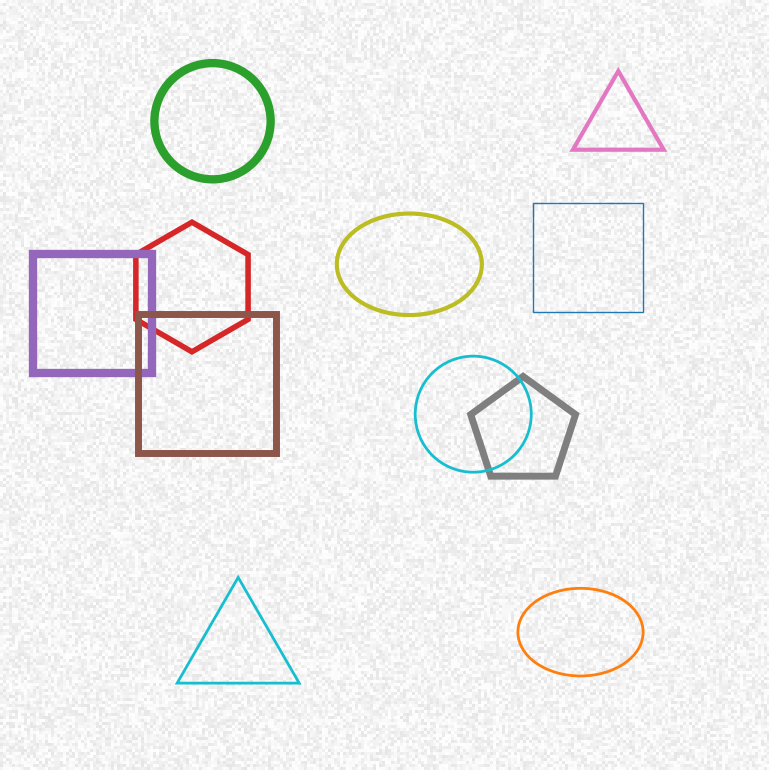[{"shape": "square", "thickness": 0.5, "radius": 0.36, "center": [0.764, 0.666]}, {"shape": "oval", "thickness": 1, "radius": 0.41, "center": [0.754, 0.179]}, {"shape": "circle", "thickness": 3, "radius": 0.38, "center": [0.276, 0.843]}, {"shape": "hexagon", "thickness": 2, "radius": 0.42, "center": [0.249, 0.627]}, {"shape": "square", "thickness": 3, "radius": 0.39, "center": [0.12, 0.593]}, {"shape": "square", "thickness": 2.5, "radius": 0.45, "center": [0.269, 0.502]}, {"shape": "triangle", "thickness": 1.5, "radius": 0.34, "center": [0.803, 0.84]}, {"shape": "pentagon", "thickness": 2.5, "radius": 0.36, "center": [0.679, 0.44]}, {"shape": "oval", "thickness": 1.5, "radius": 0.47, "center": [0.532, 0.657]}, {"shape": "triangle", "thickness": 1, "radius": 0.46, "center": [0.309, 0.159]}, {"shape": "circle", "thickness": 1, "radius": 0.38, "center": [0.615, 0.462]}]